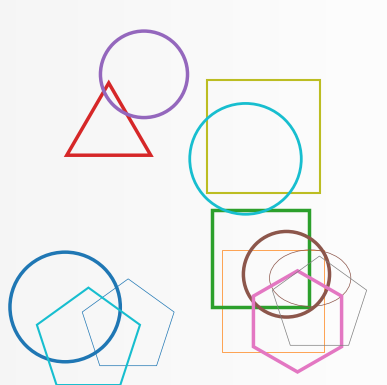[{"shape": "circle", "thickness": 2.5, "radius": 0.71, "center": [0.168, 0.203]}, {"shape": "pentagon", "thickness": 0.5, "radius": 0.62, "center": [0.331, 0.151]}, {"shape": "square", "thickness": 0.5, "radius": 0.66, "center": [0.704, 0.219]}, {"shape": "square", "thickness": 2.5, "radius": 0.63, "center": [0.672, 0.329]}, {"shape": "triangle", "thickness": 2.5, "radius": 0.63, "center": [0.281, 0.659]}, {"shape": "circle", "thickness": 2.5, "radius": 0.56, "center": [0.372, 0.807]}, {"shape": "circle", "thickness": 2.5, "radius": 0.56, "center": [0.739, 0.288]}, {"shape": "oval", "thickness": 0.5, "radius": 0.52, "center": [0.8, 0.278]}, {"shape": "hexagon", "thickness": 2.5, "radius": 0.66, "center": [0.768, 0.165]}, {"shape": "pentagon", "thickness": 0.5, "radius": 0.64, "center": [0.824, 0.207]}, {"shape": "square", "thickness": 1.5, "radius": 0.74, "center": [0.68, 0.645]}, {"shape": "pentagon", "thickness": 1.5, "radius": 0.7, "center": [0.228, 0.113]}, {"shape": "circle", "thickness": 2, "radius": 0.72, "center": [0.634, 0.587]}]